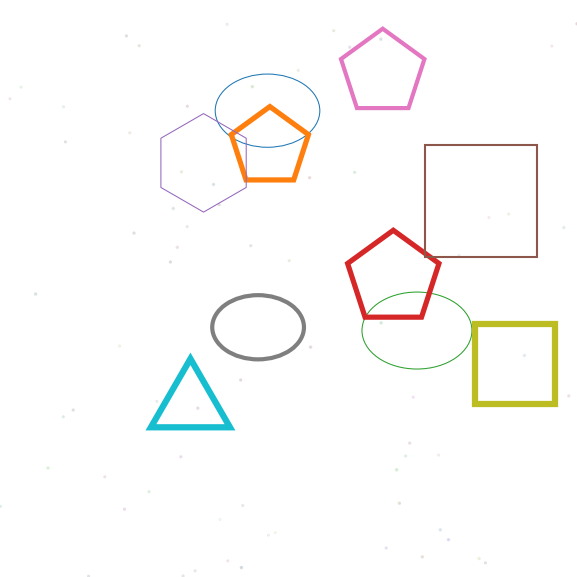[{"shape": "oval", "thickness": 0.5, "radius": 0.45, "center": [0.463, 0.808]}, {"shape": "pentagon", "thickness": 2.5, "radius": 0.35, "center": [0.467, 0.744]}, {"shape": "oval", "thickness": 0.5, "radius": 0.48, "center": [0.722, 0.427]}, {"shape": "pentagon", "thickness": 2.5, "radius": 0.42, "center": [0.681, 0.517]}, {"shape": "hexagon", "thickness": 0.5, "radius": 0.43, "center": [0.352, 0.717]}, {"shape": "square", "thickness": 1, "radius": 0.49, "center": [0.832, 0.651]}, {"shape": "pentagon", "thickness": 2, "radius": 0.38, "center": [0.663, 0.873]}, {"shape": "oval", "thickness": 2, "radius": 0.4, "center": [0.447, 0.432]}, {"shape": "square", "thickness": 3, "radius": 0.35, "center": [0.892, 0.37]}, {"shape": "triangle", "thickness": 3, "radius": 0.4, "center": [0.33, 0.299]}]